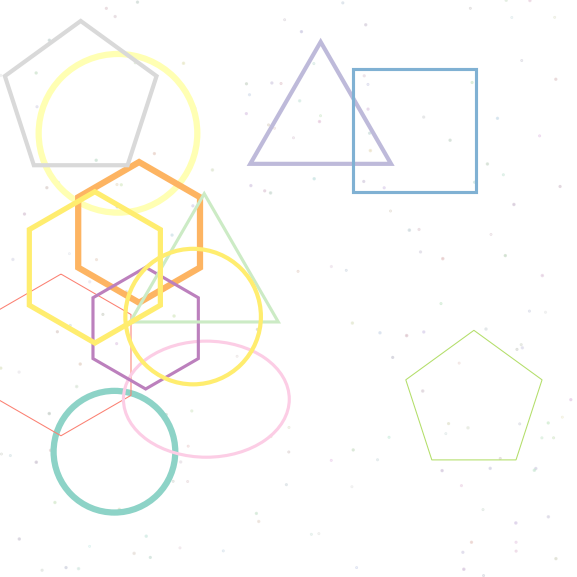[{"shape": "circle", "thickness": 3, "radius": 0.53, "center": [0.198, 0.217]}, {"shape": "circle", "thickness": 3, "radius": 0.69, "center": [0.204, 0.768]}, {"shape": "triangle", "thickness": 2, "radius": 0.7, "center": [0.555, 0.786]}, {"shape": "hexagon", "thickness": 0.5, "radius": 0.7, "center": [0.106, 0.385]}, {"shape": "square", "thickness": 1.5, "radius": 0.53, "center": [0.718, 0.773]}, {"shape": "hexagon", "thickness": 3, "radius": 0.61, "center": [0.241, 0.597]}, {"shape": "pentagon", "thickness": 0.5, "radius": 0.62, "center": [0.821, 0.303]}, {"shape": "oval", "thickness": 1.5, "radius": 0.72, "center": [0.357, 0.308]}, {"shape": "pentagon", "thickness": 2, "radius": 0.69, "center": [0.14, 0.825]}, {"shape": "hexagon", "thickness": 1.5, "radius": 0.53, "center": [0.252, 0.431]}, {"shape": "triangle", "thickness": 1.5, "radius": 0.74, "center": [0.354, 0.516]}, {"shape": "circle", "thickness": 2, "radius": 0.59, "center": [0.334, 0.451]}, {"shape": "hexagon", "thickness": 2.5, "radius": 0.66, "center": [0.164, 0.536]}]